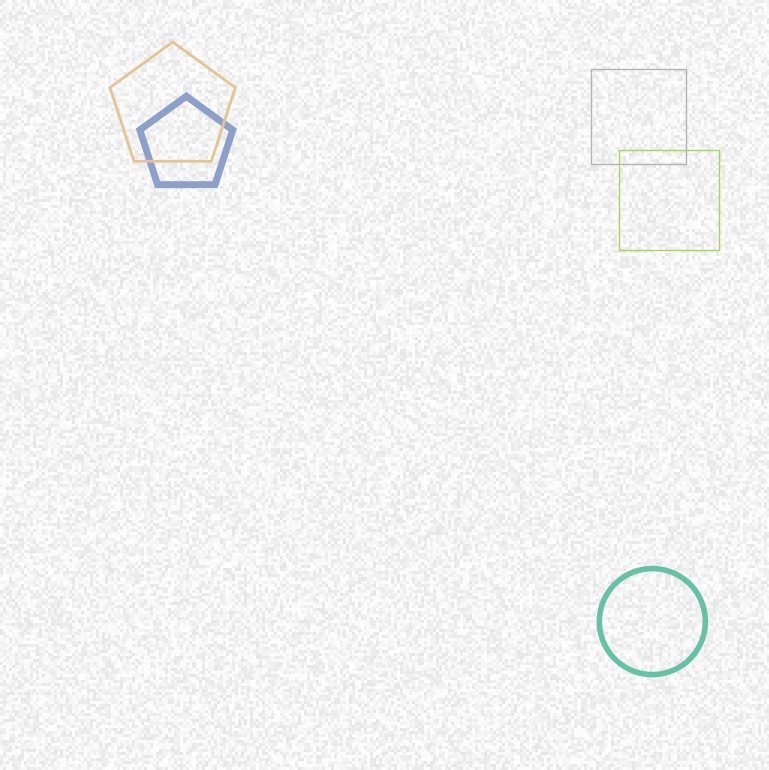[{"shape": "circle", "thickness": 2, "radius": 0.34, "center": [0.847, 0.193]}, {"shape": "pentagon", "thickness": 2.5, "radius": 0.32, "center": [0.242, 0.812]}, {"shape": "square", "thickness": 0.5, "radius": 0.32, "center": [0.869, 0.741]}, {"shape": "pentagon", "thickness": 1, "radius": 0.43, "center": [0.224, 0.86]}, {"shape": "square", "thickness": 0.5, "radius": 0.31, "center": [0.83, 0.848]}]